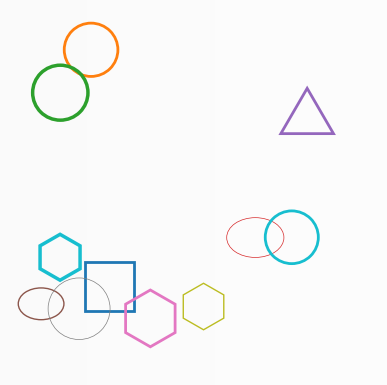[{"shape": "square", "thickness": 2, "radius": 0.32, "center": [0.282, 0.255]}, {"shape": "circle", "thickness": 2, "radius": 0.35, "center": [0.235, 0.871]}, {"shape": "circle", "thickness": 2.5, "radius": 0.36, "center": [0.156, 0.759]}, {"shape": "oval", "thickness": 0.5, "radius": 0.37, "center": [0.659, 0.383]}, {"shape": "triangle", "thickness": 2, "radius": 0.39, "center": [0.793, 0.692]}, {"shape": "oval", "thickness": 1, "radius": 0.29, "center": [0.106, 0.211]}, {"shape": "hexagon", "thickness": 2, "radius": 0.37, "center": [0.388, 0.173]}, {"shape": "circle", "thickness": 0.5, "radius": 0.4, "center": [0.204, 0.198]}, {"shape": "hexagon", "thickness": 1, "radius": 0.3, "center": [0.525, 0.204]}, {"shape": "hexagon", "thickness": 2.5, "radius": 0.3, "center": [0.155, 0.332]}, {"shape": "circle", "thickness": 2, "radius": 0.34, "center": [0.753, 0.384]}]